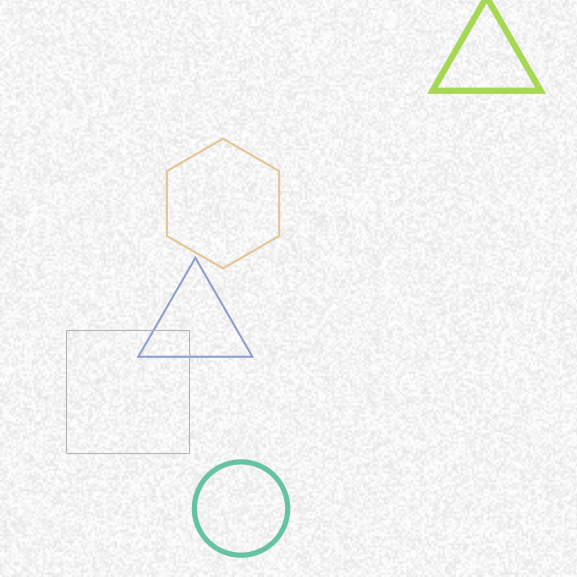[{"shape": "circle", "thickness": 2.5, "radius": 0.4, "center": [0.417, 0.119]}, {"shape": "triangle", "thickness": 1, "radius": 0.57, "center": [0.338, 0.438]}, {"shape": "triangle", "thickness": 3, "radius": 0.54, "center": [0.843, 0.896]}, {"shape": "hexagon", "thickness": 1, "radius": 0.56, "center": [0.386, 0.647]}, {"shape": "square", "thickness": 0.5, "radius": 0.53, "center": [0.22, 0.322]}]